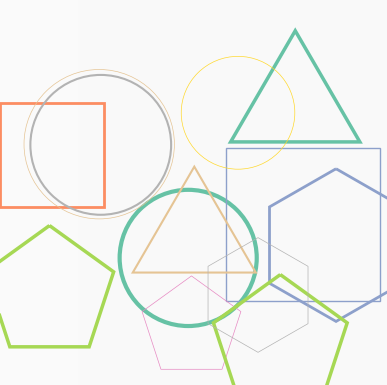[{"shape": "triangle", "thickness": 2.5, "radius": 0.96, "center": [0.762, 0.728]}, {"shape": "circle", "thickness": 3, "radius": 0.88, "center": [0.486, 0.33]}, {"shape": "square", "thickness": 2, "radius": 0.67, "center": [0.134, 0.597]}, {"shape": "square", "thickness": 1, "radius": 0.99, "center": [0.782, 0.417]}, {"shape": "hexagon", "thickness": 2, "radius": 0.99, "center": [0.867, 0.363]}, {"shape": "pentagon", "thickness": 0.5, "radius": 0.67, "center": [0.494, 0.149]}, {"shape": "pentagon", "thickness": 2.5, "radius": 0.87, "center": [0.128, 0.24]}, {"shape": "pentagon", "thickness": 2.5, "radius": 0.91, "center": [0.723, 0.105]}, {"shape": "circle", "thickness": 0.5, "radius": 0.73, "center": [0.614, 0.707]}, {"shape": "triangle", "thickness": 1.5, "radius": 0.92, "center": [0.501, 0.384]}, {"shape": "circle", "thickness": 0.5, "radius": 0.97, "center": [0.256, 0.625]}, {"shape": "hexagon", "thickness": 0.5, "radius": 0.74, "center": [0.666, 0.234]}, {"shape": "circle", "thickness": 1.5, "radius": 0.91, "center": [0.26, 0.624]}]